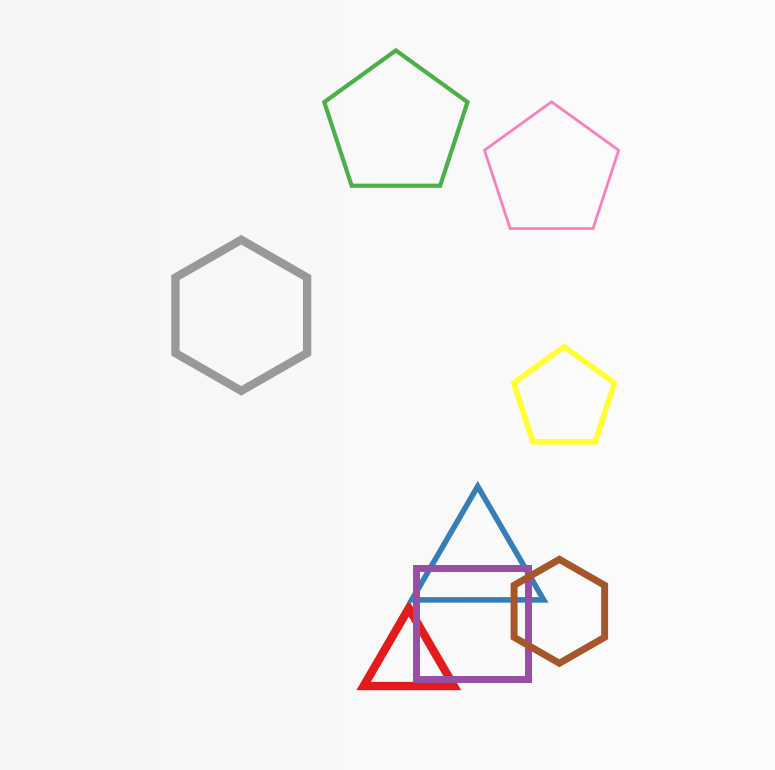[{"shape": "triangle", "thickness": 3, "radius": 0.34, "center": [0.527, 0.143]}, {"shape": "triangle", "thickness": 2, "radius": 0.49, "center": [0.616, 0.27]}, {"shape": "pentagon", "thickness": 1.5, "radius": 0.49, "center": [0.511, 0.837]}, {"shape": "square", "thickness": 2.5, "radius": 0.36, "center": [0.61, 0.19]}, {"shape": "pentagon", "thickness": 2, "radius": 0.34, "center": [0.728, 0.482]}, {"shape": "hexagon", "thickness": 2.5, "radius": 0.34, "center": [0.722, 0.206]}, {"shape": "pentagon", "thickness": 1, "radius": 0.45, "center": [0.712, 0.777]}, {"shape": "hexagon", "thickness": 3, "radius": 0.49, "center": [0.311, 0.591]}]